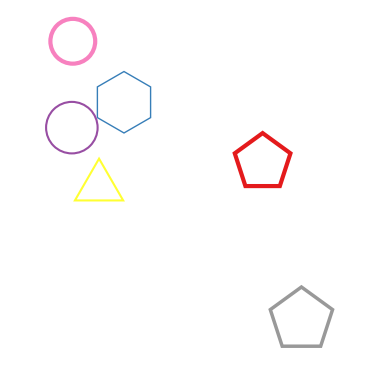[{"shape": "pentagon", "thickness": 3, "radius": 0.38, "center": [0.682, 0.578]}, {"shape": "hexagon", "thickness": 1, "radius": 0.4, "center": [0.322, 0.734]}, {"shape": "circle", "thickness": 1.5, "radius": 0.33, "center": [0.187, 0.668]}, {"shape": "triangle", "thickness": 1.5, "radius": 0.36, "center": [0.257, 0.516]}, {"shape": "circle", "thickness": 3, "radius": 0.29, "center": [0.189, 0.893]}, {"shape": "pentagon", "thickness": 2.5, "radius": 0.42, "center": [0.783, 0.17]}]